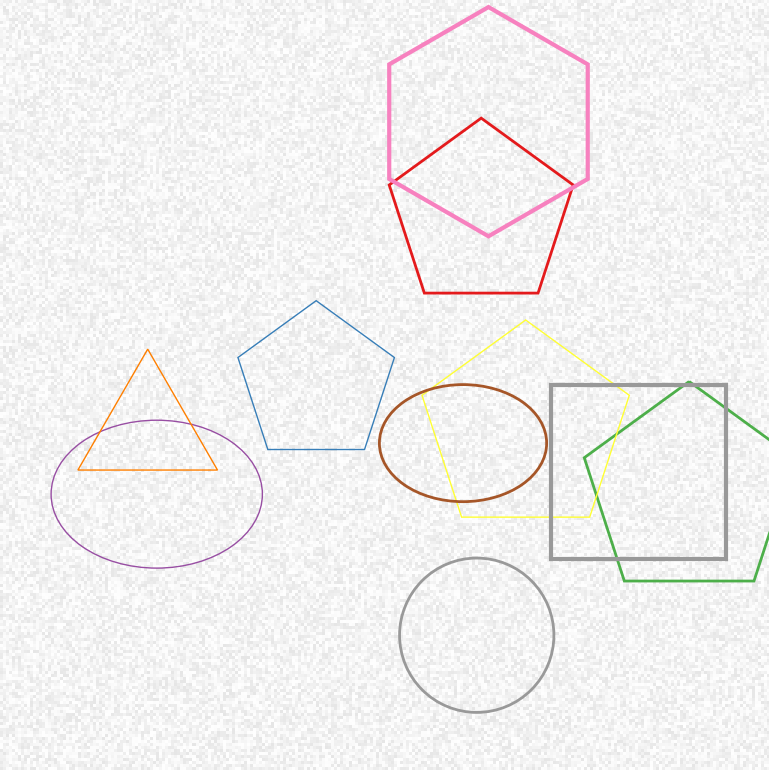[{"shape": "pentagon", "thickness": 1, "radius": 0.63, "center": [0.625, 0.721]}, {"shape": "pentagon", "thickness": 0.5, "radius": 0.53, "center": [0.411, 0.503]}, {"shape": "pentagon", "thickness": 1, "radius": 0.72, "center": [0.895, 0.361]}, {"shape": "oval", "thickness": 0.5, "radius": 0.69, "center": [0.204, 0.358]}, {"shape": "triangle", "thickness": 0.5, "radius": 0.52, "center": [0.192, 0.442]}, {"shape": "pentagon", "thickness": 0.5, "radius": 0.71, "center": [0.683, 0.443]}, {"shape": "oval", "thickness": 1, "radius": 0.54, "center": [0.601, 0.425]}, {"shape": "hexagon", "thickness": 1.5, "radius": 0.74, "center": [0.634, 0.842]}, {"shape": "circle", "thickness": 1, "radius": 0.5, "center": [0.619, 0.175]}, {"shape": "square", "thickness": 1.5, "radius": 0.57, "center": [0.829, 0.387]}]